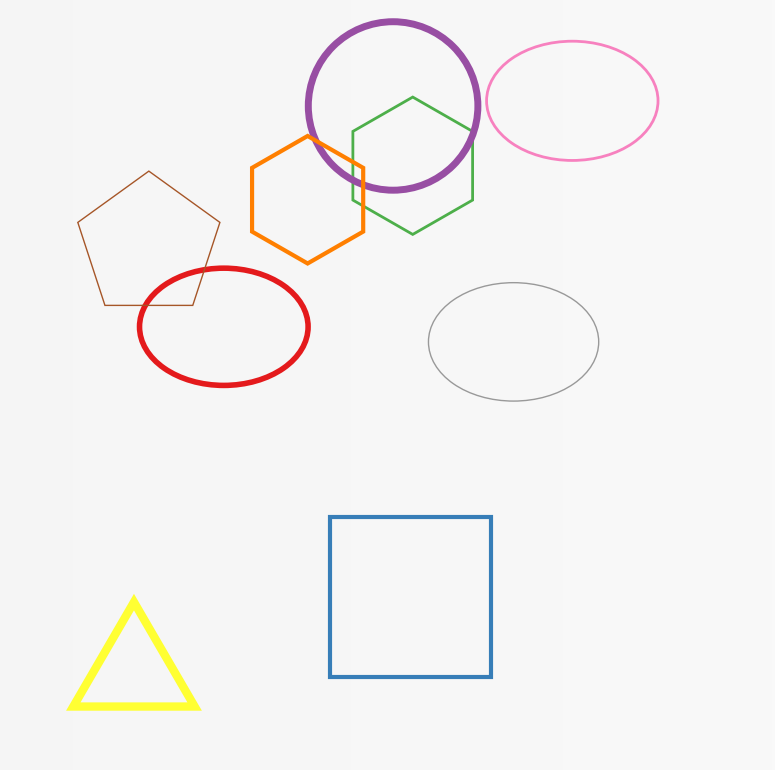[{"shape": "oval", "thickness": 2, "radius": 0.54, "center": [0.289, 0.576]}, {"shape": "square", "thickness": 1.5, "radius": 0.52, "center": [0.53, 0.224]}, {"shape": "hexagon", "thickness": 1, "radius": 0.45, "center": [0.533, 0.785]}, {"shape": "circle", "thickness": 2.5, "radius": 0.55, "center": [0.507, 0.862]}, {"shape": "hexagon", "thickness": 1.5, "radius": 0.41, "center": [0.397, 0.741]}, {"shape": "triangle", "thickness": 3, "radius": 0.45, "center": [0.173, 0.128]}, {"shape": "pentagon", "thickness": 0.5, "radius": 0.48, "center": [0.192, 0.681]}, {"shape": "oval", "thickness": 1, "radius": 0.55, "center": [0.738, 0.869]}, {"shape": "oval", "thickness": 0.5, "radius": 0.55, "center": [0.663, 0.556]}]